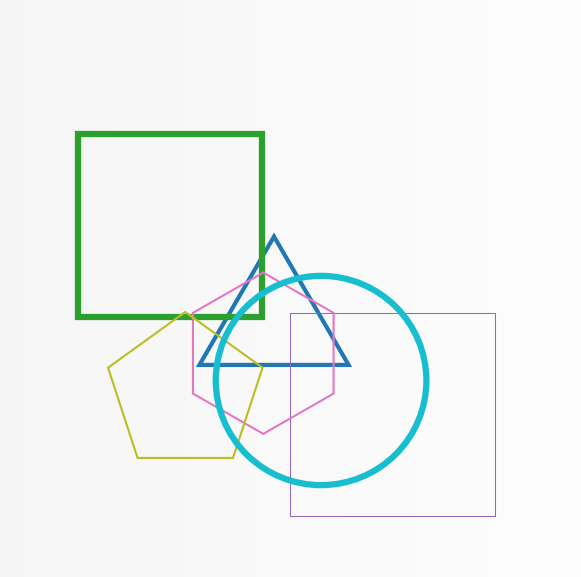[{"shape": "triangle", "thickness": 2, "radius": 0.74, "center": [0.471, 0.441]}, {"shape": "square", "thickness": 3, "radius": 0.79, "center": [0.292, 0.609]}, {"shape": "square", "thickness": 0.5, "radius": 0.88, "center": [0.675, 0.282]}, {"shape": "hexagon", "thickness": 1, "radius": 0.7, "center": [0.453, 0.387]}, {"shape": "pentagon", "thickness": 1, "radius": 0.7, "center": [0.319, 0.319]}, {"shape": "circle", "thickness": 3, "radius": 0.91, "center": [0.552, 0.34]}]